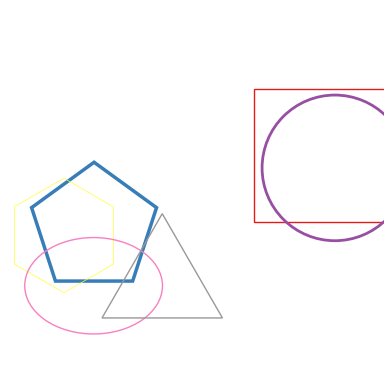[{"shape": "square", "thickness": 1, "radius": 0.86, "center": [0.833, 0.595]}, {"shape": "pentagon", "thickness": 2.5, "radius": 0.85, "center": [0.244, 0.408]}, {"shape": "circle", "thickness": 2, "radius": 0.95, "center": [0.87, 0.564]}, {"shape": "hexagon", "thickness": 0.5, "radius": 0.74, "center": [0.166, 0.388]}, {"shape": "oval", "thickness": 1, "radius": 0.89, "center": [0.243, 0.258]}, {"shape": "triangle", "thickness": 1, "radius": 0.9, "center": [0.421, 0.264]}]